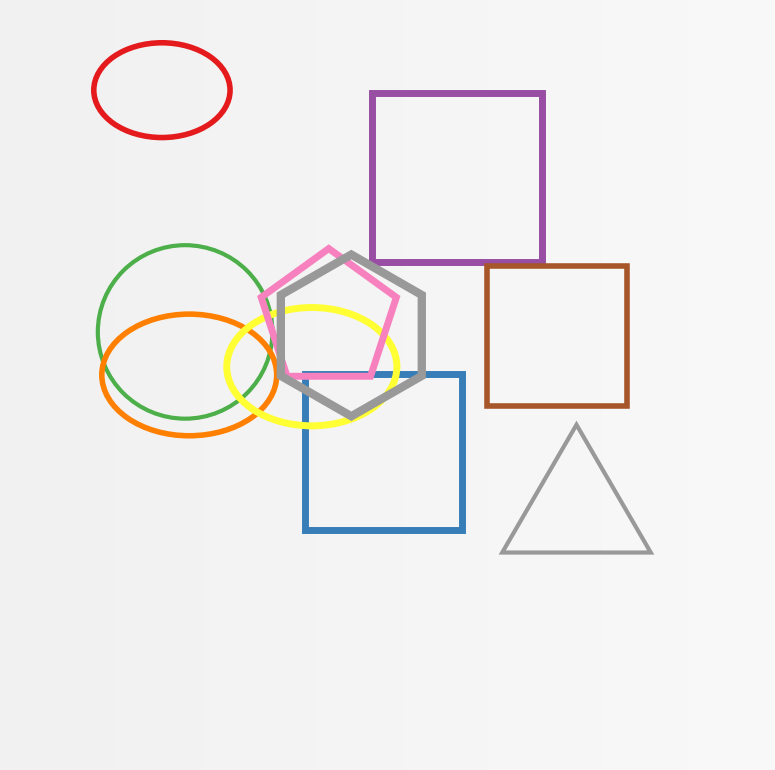[{"shape": "oval", "thickness": 2, "radius": 0.44, "center": [0.209, 0.883]}, {"shape": "square", "thickness": 2.5, "radius": 0.51, "center": [0.495, 0.413]}, {"shape": "circle", "thickness": 1.5, "radius": 0.56, "center": [0.239, 0.569]}, {"shape": "square", "thickness": 2.5, "radius": 0.55, "center": [0.59, 0.77]}, {"shape": "oval", "thickness": 2, "radius": 0.56, "center": [0.244, 0.513]}, {"shape": "oval", "thickness": 2.5, "radius": 0.55, "center": [0.402, 0.524]}, {"shape": "square", "thickness": 2, "radius": 0.45, "center": [0.719, 0.563]}, {"shape": "pentagon", "thickness": 2.5, "radius": 0.46, "center": [0.424, 0.586]}, {"shape": "triangle", "thickness": 1.5, "radius": 0.55, "center": [0.744, 0.338]}, {"shape": "hexagon", "thickness": 3, "radius": 0.53, "center": [0.453, 0.564]}]